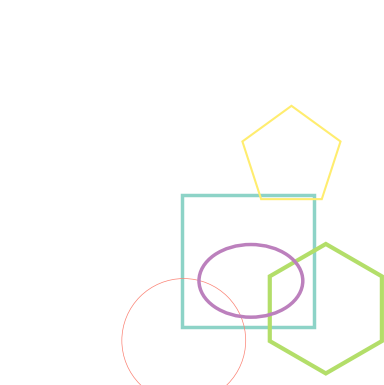[{"shape": "square", "thickness": 2.5, "radius": 0.86, "center": [0.644, 0.323]}, {"shape": "circle", "thickness": 0.5, "radius": 0.8, "center": [0.477, 0.116]}, {"shape": "hexagon", "thickness": 3, "radius": 0.84, "center": [0.846, 0.198]}, {"shape": "oval", "thickness": 2.5, "radius": 0.67, "center": [0.652, 0.271]}, {"shape": "pentagon", "thickness": 1.5, "radius": 0.67, "center": [0.757, 0.591]}]